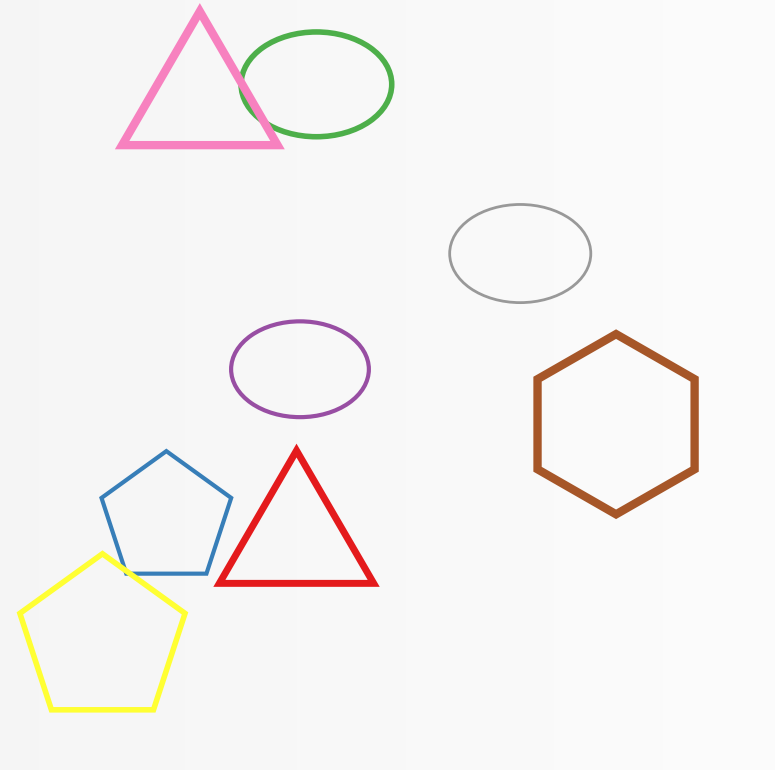[{"shape": "triangle", "thickness": 2.5, "radius": 0.57, "center": [0.383, 0.3]}, {"shape": "pentagon", "thickness": 1.5, "radius": 0.44, "center": [0.215, 0.326]}, {"shape": "oval", "thickness": 2, "radius": 0.49, "center": [0.408, 0.89]}, {"shape": "oval", "thickness": 1.5, "radius": 0.44, "center": [0.387, 0.52]}, {"shape": "pentagon", "thickness": 2, "radius": 0.56, "center": [0.132, 0.169]}, {"shape": "hexagon", "thickness": 3, "radius": 0.59, "center": [0.795, 0.449]}, {"shape": "triangle", "thickness": 3, "radius": 0.58, "center": [0.258, 0.869]}, {"shape": "oval", "thickness": 1, "radius": 0.46, "center": [0.671, 0.671]}]